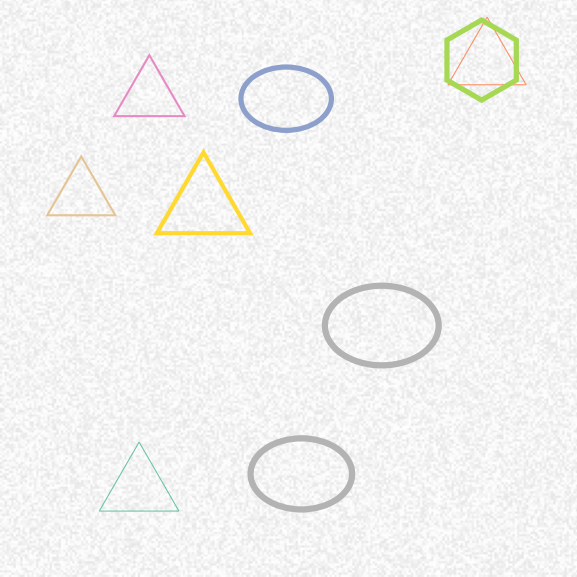[{"shape": "triangle", "thickness": 0.5, "radius": 0.4, "center": [0.241, 0.154]}, {"shape": "triangle", "thickness": 0.5, "radius": 0.39, "center": [0.843, 0.891]}, {"shape": "oval", "thickness": 2.5, "radius": 0.39, "center": [0.496, 0.828]}, {"shape": "triangle", "thickness": 1, "radius": 0.35, "center": [0.259, 0.833]}, {"shape": "hexagon", "thickness": 2.5, "radius": 0.35, "center": [0.834, 0.895]}, {"shape": "triangle", "thickness": 2, "radius": 0.47, "center": [0.352, 0.642]}, {"shape": "triangle", "thickness": 1, "radius": 0.34, "center": [0.141, 0.66]}, {"shape": "oval", "thickness": 3, "radius": 0.44, "center": [0.522, 0.179]}, {"shape": "oval", "thickness": 3, "radius": 0.49, "center": [0.661, 0.435]}]